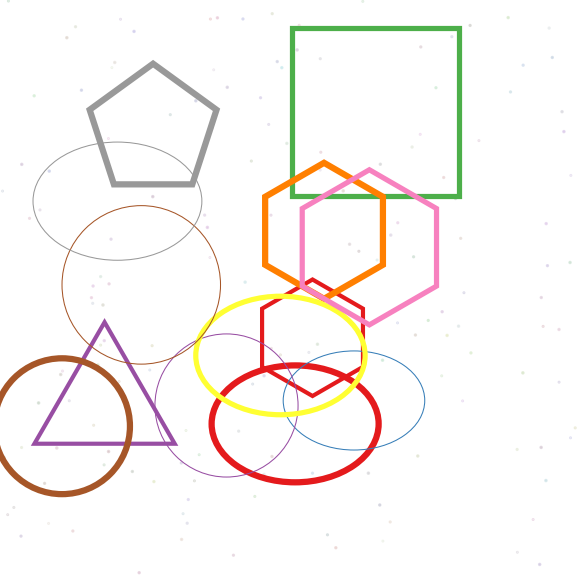[{"shape": "oval", "thickness": 3, "radius": 0.72, "center": [0.511, 0.265]}, {"shape": "hexagon", "thickness": 2, "radius": 0.5, "center": [0.541, 0.414]}, {"shape": "oval", "thickness": 0.5, "radius": 0.61, "center": [0.613, 0.306]}, {"shape": "square", "thickness": 2.5, "radius": 0.72, "center": [0.651, 0.805]}, {"shape": "triangle", "thickness": 2, "radius": 0.7, "center": [0.181, 0.301]}, {"shape": "circle", "thickness": 0.5, "radius": 0.62, "center": [0.392, 0.297]}, {"shape": "hexagon", "thickness": 3, "radius": 0.59, "center": [0.561, 0.599]}, {"shape": "oval", "thickness": 2.5, "radius": 0.73, "center": [0.486, 0.384]}, {"shape": "circle", "thickness": 3, "radius": 0.59, "center": [0.107, 0.261]}, {"shape": "circle", "thickness": 0.5, "radius": 0.69, "center": [0.245, 0.506]}, {"shape": "hexagon", "thickness": 2.5, "radius": 0.67, "center": [0.64, 0.571]}, {"shape": "oval", "thickness": 0.5, "radius": 0.73, "center": [0.203, 0.651]}, {"shape": "pentagon", "thickness": 3, "radius": 0.58, "center": [0.265, 0.773]}]